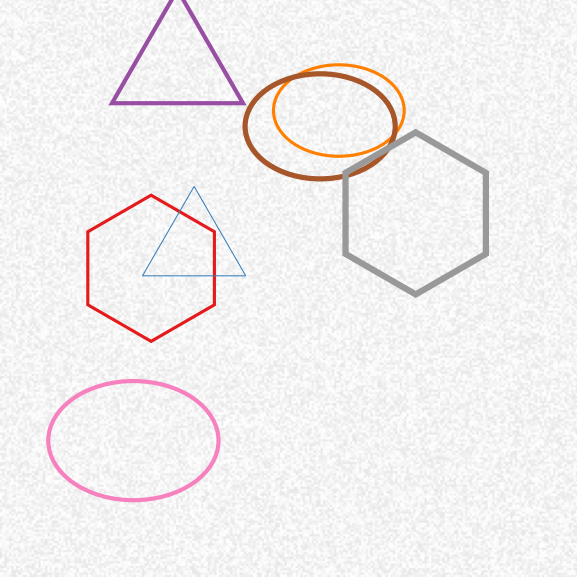[{"shape": "hexagon", "thickness": 1.5, "radius": 0.63, "center": [0.262, 0.535]}, {"shape": "triangle", "thickness": 0.5, "radius": 0.52, "center": [0.336, 0.573]}, {"shape": "triangle", "thickness": 2, "radius": 0.65, "center": [0.307, 0.886]}, {"shape": "oval", "thickness": 1.5, "radius": 0.57, "center": [0.587, 0.808]}, {"shape": "oval", "thickness": 2.5, "radius": 0.65, "center": [0.554, 0.78]}, {"shape": "oval", "thickness": 2, "radius": 0.74, "center": [0.231, 0.236]}, {"shape": "hexagon", "thickness": 3, "radius": 0.7, "center": [0.72, 0.63]}]